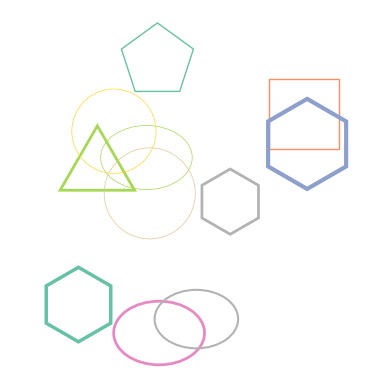[{"shape": "hexagon", "thickness": 2.5, "radius": 0.48, "center": [0.204, 0.209]}, {"shape": "pentagon", "thickness": 1, "radius": 0.49, "center": [0.409, 0.842]}, {"shape": "square", "thickness": 1, "radius": 0.45, "center": [0.79, 0.704]}, {"shape": "hexagon", "thickness": 3, "radius": 0.59, "center": [0.798, 0.626]}, {"shape": "oval", "thickness": 2, "radius": 0.59, "center": [0.413, 0.135]}, {"shape": "triangle", "thickness": 2, "radius": 0.56, "center": [0.253, 0.562]}, {"shape": "oval", "thickness": 0.5, "radius": 0.59, "center": [0.38, 0.591]}, {"shape": "circle", "thickness": 0.5, "radius": 0.55, "center": [0.296, 0.659]}, {"shape": "circle", "thickness": 0.5, "radius": 0.59, "center": [0.389, 0.498]}, {"shape": "oval", "thickness": 1.5, "radius": 0.54, "center": [0.51, 0.171]}, {"shape": "hexagon", "thickness": 2, "radius": 0.42, "center": [0.598, 0.476]}]